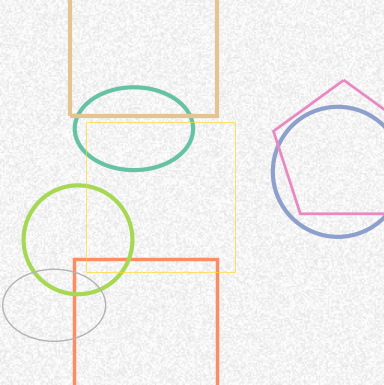[{"shape": "oval", "thickness": 3, "radius": 0.77, "center": [0.348, 0.666]}, {"shape": "square", "thickness": 2.5, "radius": 0.93, "center": [0.378, 0.14]}, {"shape": "circle", "thickness": 3, "radius": 0.84, "center": [0.878, 0.554]}, {"shape": "pentagon", "thickness": 2, "radius": 0.96, "center": [0.893, 0.6]}, {"shape": "circle", "thickness": 3, "radius": 0.71, "center": [0.203, 0.377]}, {"shape": "square", "thickness": 0.5, "radius": 0.97, "center": [0.417, 0.489]}, {"shape": "square", "thickness": 3, "radius": 0.95, "center": [0.372, 0.889]}, {"shape": "oval", "thickness": 1, "radius": 0.67, "center": [0.141, 0.207]}]